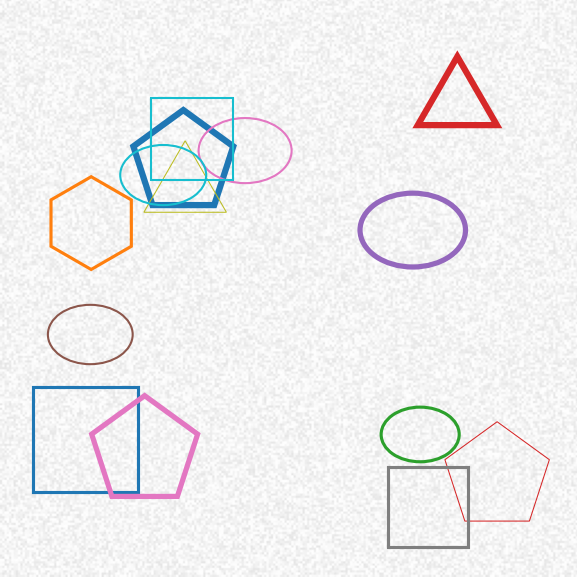[{"shape": "pentagon", "thickness": 3, "radius": 0.45, "center": [0.317, 0.718]}, {"shape": "square", "thickness": 1.5, "radius": 0.45, "center": [0.148, 0.239]}, {"shape": "hexagon", "thickness": 1.5, "radius": 0.4, "center": [0.158, 0.613]}, {"shape": "oval", "thickness": 1.5, "radius": 0.34, "center": [0.728, 0.247]}, {"shape": "pentagon", "thickness": 0.5, "radius": 0.48, "center": [0.861, 0.174]}, {"shape": "triangle", "thickness": 3, "radius": 0.4, "center": [0.792, 0.822]}, {"shape": "oval", "thickness": 2.5, "radius": 0.46, "center": [0.715, 0.601]}, {"shape": "oval", "thickness": 1, "radius": 0.37, "center": [0.156, 0.42]}, {"shape": "oval", "thickness": 1, "radius": 0.4, "center": [0.424, 0.738]}, {"shape": "pentagon", "thickness": 2.5, "radius": 0.48, "center": [0.25, 0.218]}, {"shape": "square", "thickness": 1.5, "radius": 0.35, "center": [0.741, 0.121]}, {"shape": "triangle", "thickness": 0.5, "radius": 0.41, "center": [0.321, 0.673]}, {"shape": "square", "thickness": 1, "radius": 0.35, "center": [0.332, 0.759]}, {"shape": "oval", "thickness": 1, "radius": 0.37, "center": [0.283, 0.696]}]